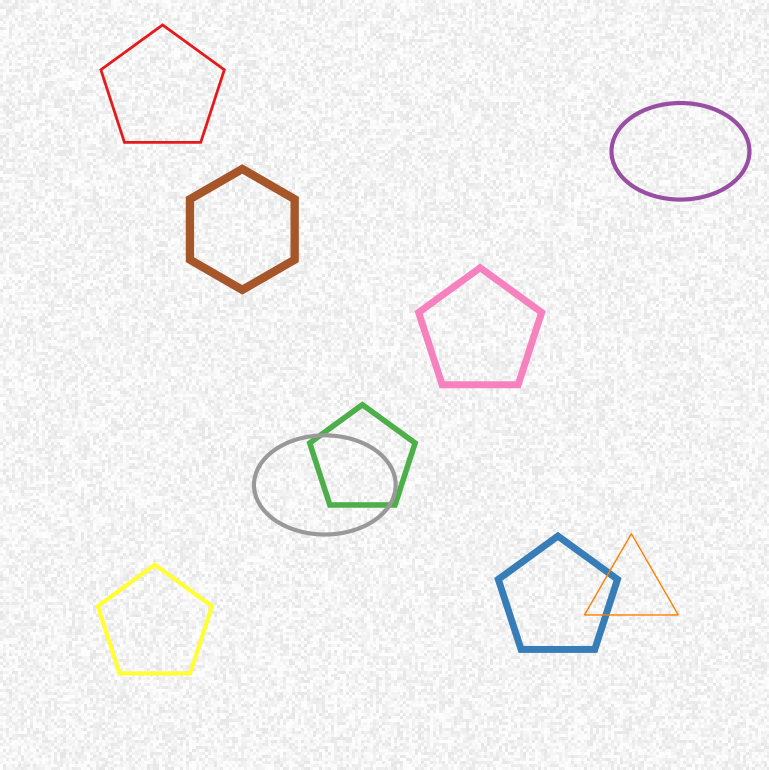[{"shape": "pentagon", "thickness": 1, "radius": 0.42, "center": [0.211, 0.883]}, {"shape": "pentagon", "thickness": 2.5, "radius": 0.41, "center": [0.725, 0.222]}, {"shape": "pentagon", "thickness": 2, "radius": 0.36, "center": [0.471, 0.402]}, {"shape": "oval", "thickness": 1.5, "radius": 0.45, "center": [0.884, 0.804]}, {"shape": "triangle", "thickness": 0.5, "radius": 0.35, "center": [0.82, 0.237]}, {"shape": "pentagon", "thickness": 1.5, "radius": 0.39, "center": [0.201, 0.189]}, {"shape": "hexagon", "thickness": 3, "radius": 0.39, "center": [0.315, 0.702]}, {"shape": "pentagon", "thickness": 2.5, "radius": 0.42, "center": [0.624, 0.568]}, {"shape": "oval", "thickness": 1.5, "radius": 0.46, "center": [0.422, 0.37]}]